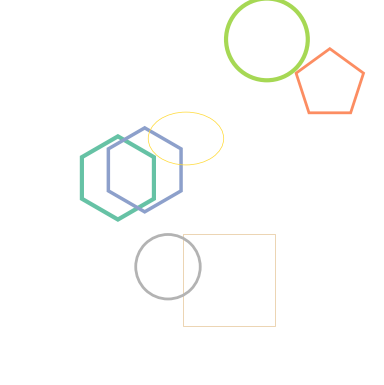[{"shape": "hexagon", "thickness": 3, "radius": 0.54, "center": [0.306, 0.538]}, {"shape": "pentagon", "thickness": 2, "radius": 0.46, "center": [0.857, 0.781]}, {"shape": "hexagon", "thickness": 2.5, "radius": 0.55, "center": [0.376, 0.559]}, {"shape": "circle", "thickness": 3, "radius": 0.53, "center": [0.693, 0.898]}, {"shape": "oval", "thickness": 0.5, "radius": 0.49, "center": [0.483, 0.64]}, {"shape": "square", "thickness": 0.5, "radius": 0.6, "center": [0.595, 0.272]}, {"shape": "circle", "thickness": 2, "radius": 0.42, "center": [0.436, 0.307]}]